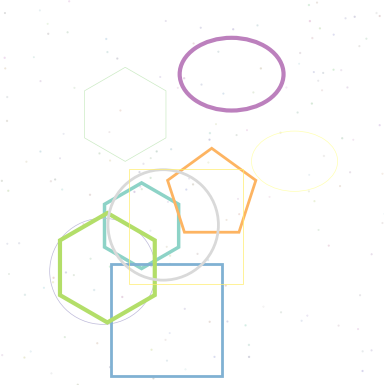[{"shape": "hexagon", "thickness": 2.5, "radius": 0.56, "center": [0.368, 0.414]}, {"shape": "oval", "thickness": 0.5, "radius": 0.56, "center": [0.765, 0.581]}, {"shape": "circle", "thickness": 0.5, "radius": 0.69, "center": [0.267, 0.295]}, {"shape": "square", "thickness": 2, "radius": 0.72, "center": [0.433, 0.169]}, {"shape": "pentagon", "thickness": 2, "radius": 0.6, "center": [0.55, 0.494]}, {"shape": "hexagon", "thickness": 3, "radius": 0.71, "center": [0.279, 0.305]}, {"shape": "circle", "thickness": 2, "radius": 0.72, "center": [0.424, 0.416]}, {"shape": "oval", "thickness": 3, "radius": 0.67, "center": [0.602, 0.807]}, {"shape": "hexagon", "thickness": 0.5, "radius": 0.61, "center": [0.325, 0.703]}, {"shape": "square", "thickness": 0.5, "radius": 0.74, "center": [0.483, 0.412]}]